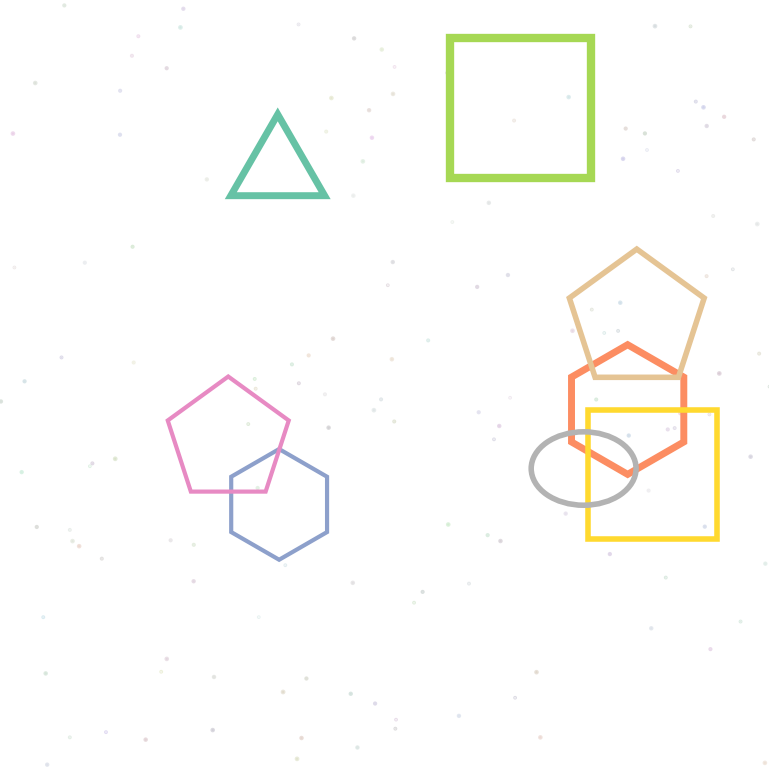[{"shape": "triangle", "thickness": 2.5, "radius": 0.35, "center": [0.361, 0.781]}, {"shape": "hexagon", "thickness": 2.5, "radius": 0.42, "center": [0.815, 0.468]}, {"shape": "hexagon", "thickness": 1.5, "radius": 0.36, "center": [0.363, 0.345]}, {"shape": "pentagon", "thickness": 1.5, "radius": 0.41, "center": [0.296, 0.428]}, {"shape": "square", "thickness": 3, "radius": 0.46, "center": [0.676, 0.86]}, {"shape": "square", "thickness": 2, "radius": 0.42, "center": [0.848, 0.384]}, {"shape": "pentagon", "thickness": 2, "radius": 0.46, "center": [0.827, 0.584]}, {"shape": "oval", "thickness": 2, "radius": 0.34, "center": [0.758, 0.392]}]